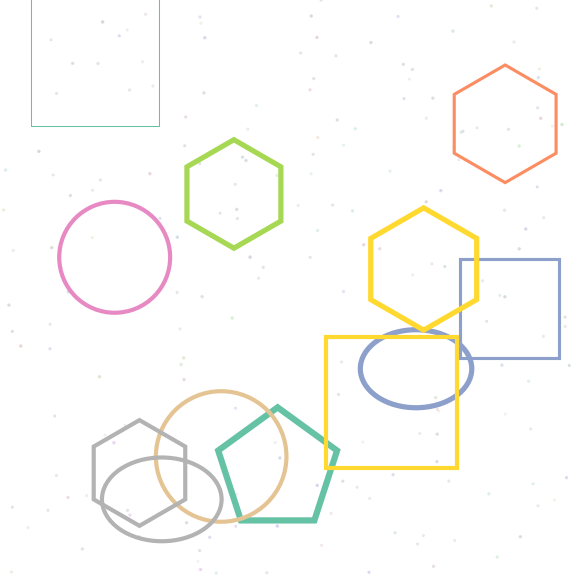[{"shape": "pentagon", "thickness": 3, "radius": 0.54, "center": [0.481, 0.185]}, {"shape": "square", "thickness": 0.5, "radius": 0.56, "center": [0.165, 0.893]}, {"shape": "hexagon", "thickness": 1.5, "radius": 0.51, "center": [0.875, 0.785]}, {"shape": "oval", "thickness": 2.5, "radius": 0.48, "center": [0.72, 0.361]}, {"shape": "square", "thickness": 1.5, "radius": 0.43, "center": [0.882, 0.465]}, {"shape": "circle", "thickness": 2, "radius": 0.48, "center": [0.199, 0.554]}, {"shape": "hexagon", "thickness": 2.5, "radius": 0.47, "center": [0.405, 0.663]}, {"shape": "square", "thickness": 2, "radius": 0.57, "center": [0.678, 0.303]}, {"shape": "hexagon", "thickness": 2.5, "radius": 0.53, "center": [0.734, 0.533]}, {"shape": "circle", "thickness": 2, "radius": 0.57, "center": [0.383, 0.209]}, {"shape": "hexagon", "thickness": 2, "radius": 0.46, "center": [0.242, 0.18]}, {"shape": "oval", "thickness": 2, "radius": 0.52, "center": [0.28, 0.134]}]